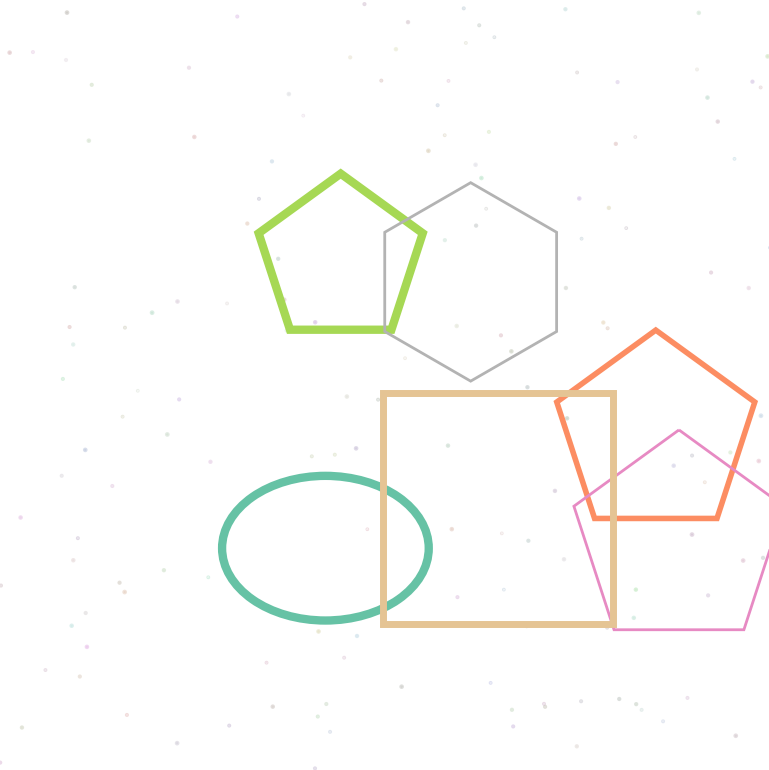[{"shape": "oval", "thickness": 3, "radius": 0.67, "center": [0.423, 0.288]}, {"shape": "pentagon", "thickness": 2, "radius": 0.68, "center": [0.852, 0.436]}, {"shape": "pentagon", "thickness": 1, "radius": 0.72, "center": [0.882, 0.298]}, {"shape": "pentagon", "thickness": 3, "radius": 0.56, "center": [0.442, 0.662]}, {"shape": "square", "thickness": 2.5, "radius": 0.75, "center": [0.646, 0.34]}, {"shape": "hexagon", "thickness": 1, "radius": 0.64, "center": [0.611, 0.634]}]